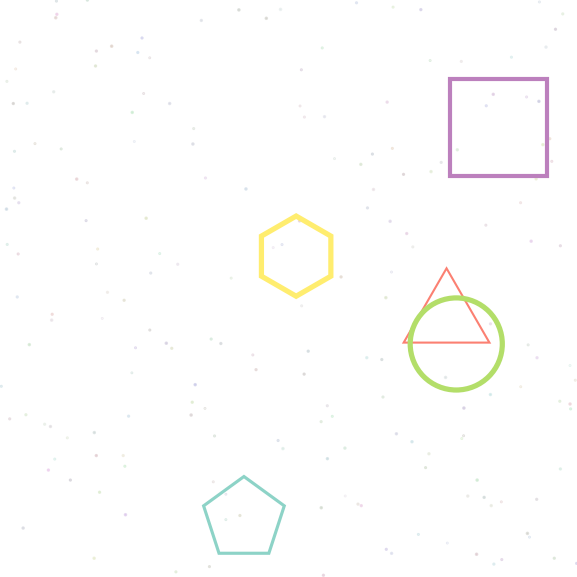[{"shape": "pentagon", "thickness": 1.5, "radius": 0.37, "center": [0.422, 0.101]}, {"shape": "triangle", "thickness": 1, "radius": 0.43, "center": [0.773, 0.449]}, {"shape": "circle", "thickness": 2.5, "radius": 0.4, "center": [0.79, 0.404]}, {"shape": "square", "thickness": 2, "radius": 0.42, "center": [0.863, 0.778]}, {"shape": "hexagon", "thickness": 2.5, "radius": 0.35, "center": [0.513, 0.556]}]